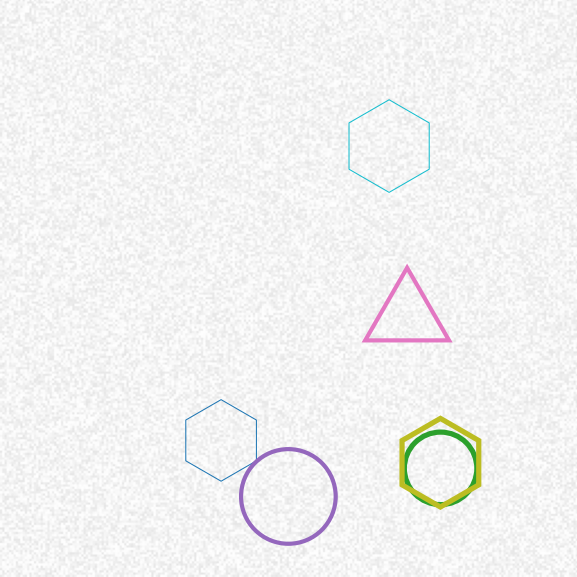[{"shape": "hexagon", "thickness": 0.5, "radius": 0.35, "center": [0.383, 0.236]}, {"shape": "circle", "thickness": 2.5, "radius": 0.31, "center": [0.763, 0.188]}, {"shape": "circle", "thickness": 2, "radius": 0.41, "center": [0.499, 0.139]}, {"shape": "triangle", "thickness": 2, "radius": 0.42, "center": [0.705, 0.452]}, {"shape": "hexagon", "thickness": 2.5, "radius": 0.38, "center": [0.763, 0.198]}, {"shape": "hexagon", "thickness": 0.5, "radius": 0.4, "center": [0.674, 0.746]}]